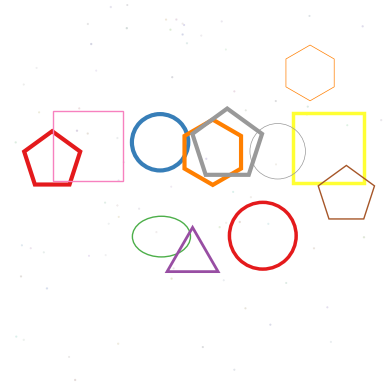[{"shape": "pentagon", "thickness": 3, "radius": 0.38, "center": [0.136, 0.583]}, {"shape": "circle", "thickness": 2.5, "radius": 0.43, "center": [0.683, 0.388]}, {"shape": "circle", "thickness": 3, "radius": 0.37, "center": [0.416, 0.63]}, {"shape": "oval", "thickness": 1, "radius": 0.38, "center": [0.419, 0.385]}, {"shape": "triangle", "thickness": 2, "radius": 0.38, "center": [0.5, 0.333]}, {"shape": "hexagon", "thickness": 0.5, "radius": 0.36, "center": [0.805, 0.811]}, {"shape": "hexagon", "thickness": 3, "radius": 0.42, "center": [0.553, 0.605]}, {"shape": "square", "thickness": 2.5, "radius": 0.46, "center": [0.854, 0.616]}, {"shape": "pentagon", "thickness": 1, "radius": 0.38, "center": [0.9, 0.493]}, {"shape": "square", "thickness": 1, "radius": 0.45, "center": [0.229, 0.621]}, {"shape": "circle", "thickness": 0.5, "radius": 0.36, "center": [0.721, 0.607]}, {"shape": "pentagon", "thickness": 3, "radius": 0.48, "center": [0.59, 0.623]}]